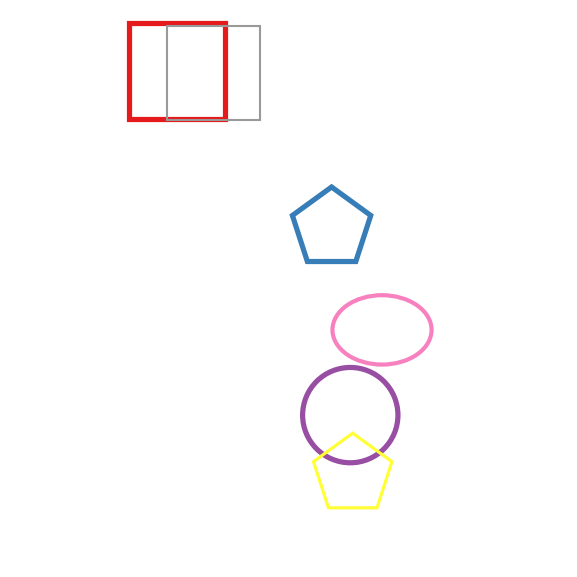[{"shape": "square", "thickness": 2.5, "radius": 0.41, "center": [0.306, 0.876]}, {"shape": "pentagon", "thickness": 2.5, "radius": 0.36, "center": [0.574, 0.604]}, {"shape": "circle", "thickness": 2.5, "radius": 0.41, "center": [0.607, 0.28]}, {"shape": "pentagon", "thickness": 1.5, "radius": 0.36, "center": [0.611, 0.178]}, {"shape": "oval", "thickness": 2, "radius": 0.43, "center": [0.662, 0.428]}, {"shape": "square", "thickness": 1, "radius": 0.41, "center": [0.37, 0.872]}]